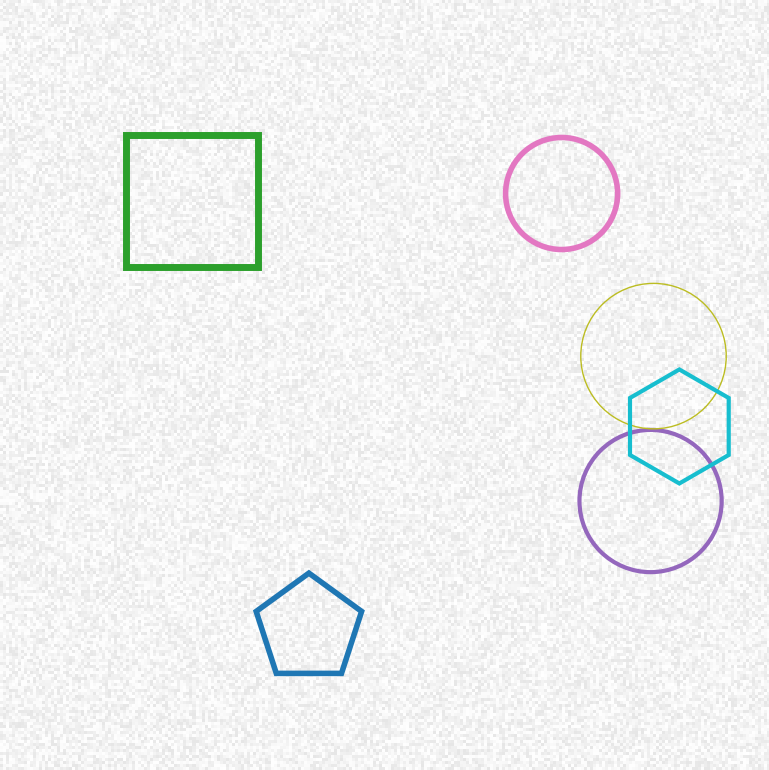[{"shape": "pentagon", "thickness": 2, "radius": 0.36, "center": [0.401, 0.184]}, {"shape": "square", "thickness": 2.5, "radius": 0.43, "center": [0.25, 0.739]}, {"shape": "circle", "thickness": 1.5, "radius": 0.46, "center": [0.845, 0.349]}, {"shape": "circle", "thickness": 2, "radius": 0.36, "center": [0.729, 0.749]}, {"shape": "circle", "thickness": 0.5, "radius": 0.47, "center": [0.849, 0.538]}, {"shape": "hexagon", "thickness": 1.5, "radius": 0.37, "center": [0.882, 0.446]}]